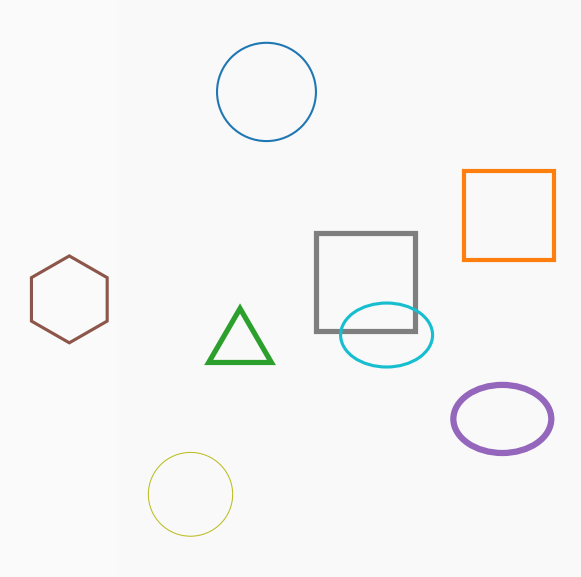[{"shape": "circle", "thickness": 1, "radius": 0.43, "center": [0.458, 0.84]}, {"shape": "square", "thickness": 2, "radius": 0.39, "center": [0.876, 0.626]}, {"shape": "triangle", "thickness": 2.5, "radius": 0.31, "center": [0.413, 0.403]}, {"shape": "oval", "thickness": 3, "radius": 0.42, "center": [0.864, 0.274]}, {"shape": "hexagon", "thickness": 1.5, "radius": 0.38, "center": [0.119, 0.481]}, {"shape": "square", "thickness": 2.5, "radius": 0.43, "center": [0.629, 0.51]}, {"shape": "circle", "thickness": 0.5, "radius": 0.36, "center": [0.328, 0.143]}, {"shape": "oval", "thickness": 1.5, "radius": 0.4, "center": [0.665, 0.419]}]